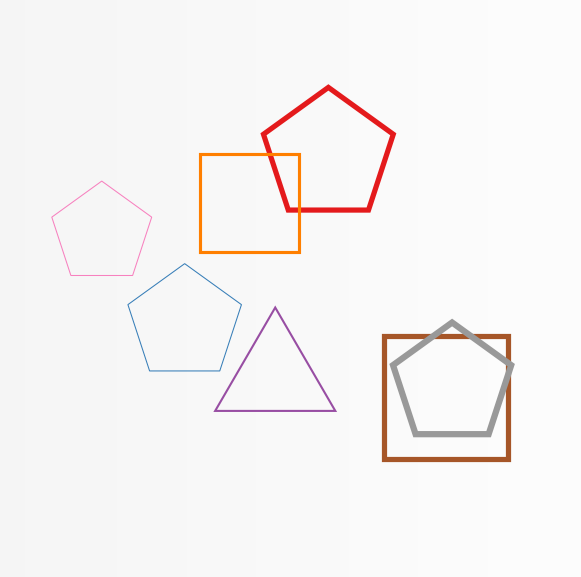[{"shape": "pentagon", "thickness": 2.5, "radius": 0.59, "center": [0.565, 0.73]}, {"shape": "pentagon", "thickness": 0.5, "radius": 0.51, "center": [0.318, 0.44]}, {"shape": "triangle", "thickness": 1, "radius": 0.6, "center": [0.474, 0.347]}, {"shape": "square", "thickness": 1.5, "radius": 0.43, "center": [0.429, 0.647]}, {"shape": "square", "thickness": 2.5, "radius": 0.53, "center": [0.768, 0.31]}, {"shape": "pentagon", "thickness": 0.5, "radius": 0.45, "center": [0.175, 0.595]}, {"shape": "pentagon", "thickness": 3, "radius": 0.53, "center": [0.778, 0.334]}]